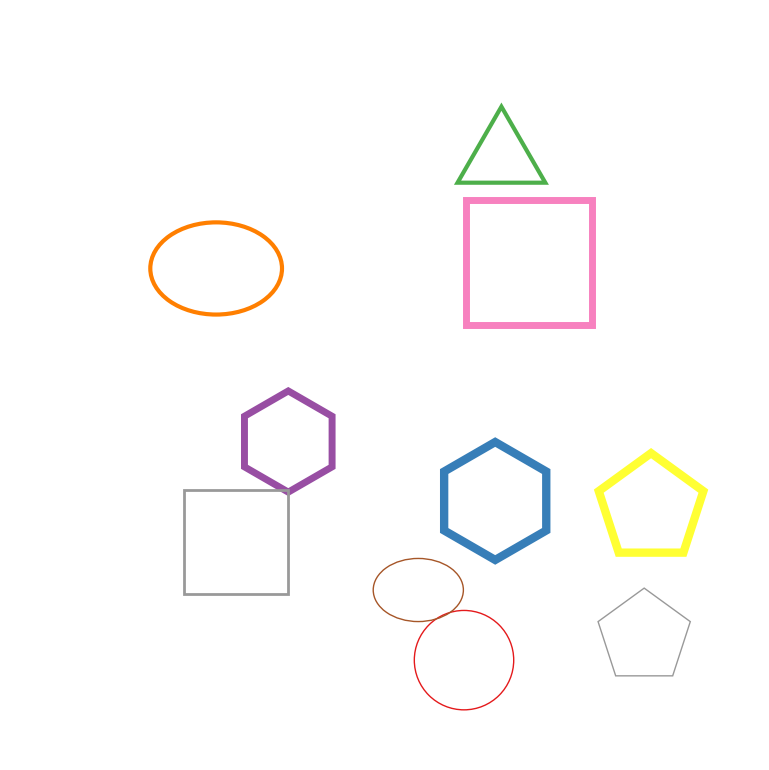[{"shape": "circle", "thickness": 0.5, "radius": 0.32, "center": [0.603, 0.143]}, {"shape": "hexagon", "thickness": 3, "radius": 0.38, "center": [0.643, 0.349]}, {"shape": "triangle", "thickness": 1.5, "radius": 0.33, "center": [0.651, 0.796]}, {"shape": "hexagon", "thickness": 2.5, "radius": 0.33, "center": [0.374, 0.427]}, {"shape": "oval", "thickness": 1.5, "radius": 0.43, "center": [0.281, 0.651]}, {"shape": "pentagon", "thickness": 3, "radius": 0.36, "center": [0.846, 0.34]}, {"shape": "oval", "thickness": 0.5, "radius": 0.29, "center": [0.543, 0.234]}, {"shape": "square", "thickness": 2.5, "radius": 0.41, "center": [0.687, 0.659]}, {"shape": "pentagon", "thickness": 0.5, "radius": 0.31, "center": [0.837, 0.173]}, {"shape": "square", "thickness": 1, "radius": 0.34, "center": [0.306, 0.296]}]